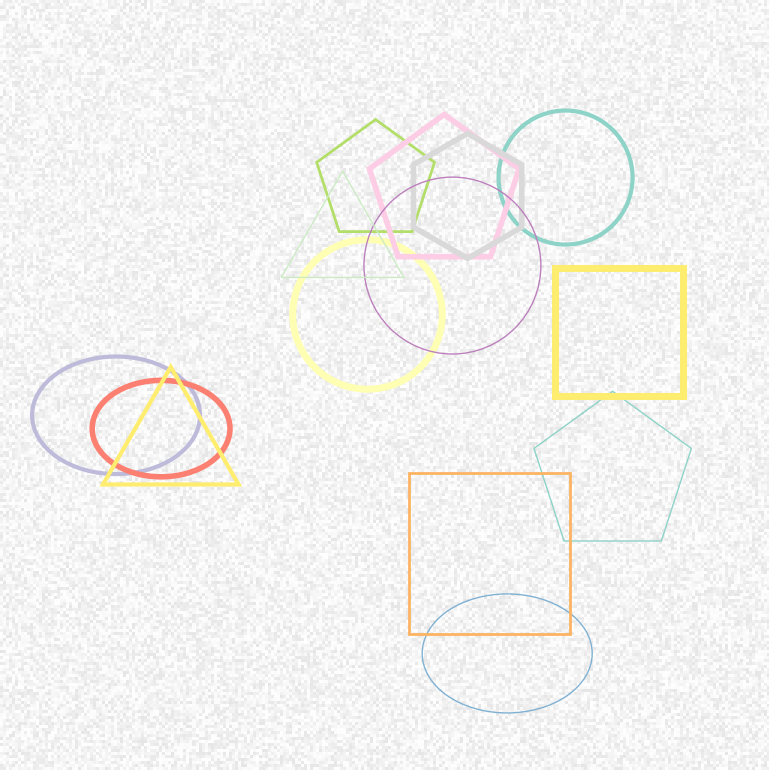[{"shape": "circle", "thickness": 1.5, "radius": 0.44, "center": [0.735, 0.769]}, {"shape": "pentagon", "thickness": 0.5, "radius": 0.54, "center": [0.796, 0.384]}, {"shape": "circle", "thickness": 2.5, "radius": 0.49, "center": [0.477, 0.592]}, {"shape": "oval", "thickness": 1.5, "radius": 0.55, "center": [0.151, 0.461]}, {"shape": "oval", "thickness": 2, "radius": 0.45, "center": [0.209, 0.443]}, {"shape": "oval", "thickness": 0.5, "radius": 0.55, "center": [0.659, 0.151]}, {"shape": "square", "thickness": 1, "radius": 0.52, "center": [0.636, 0.282]}, {"shape": "pentagon", "thickness": 1, "radius": 0.4, "center": [0.488, 0.764]}, {"shape": "pentagon", "thickness": 2, "radius": 0.51, "center": [0.577, 0.749]}, {"shape": "hexagon", "thickness": 2, "radius": 0.41, "center": [0.607, 0.746]}, {"shape": "circle", "thickness": 0.5, "radius": 0.57, "center": [0.588, 0.655]}, {"shape": "triangle", "thickness": 0.5, "radius": 0.46, "center": [0.445, 0.686]}, {"shape": "triangle", "thickness": 1.5, "radius": 0.51, "center": [0.222, 0.422]}, {"shape": "square", "thickness": 2.5, "radius": 0.42, "center": [0.804, 0.568]}]